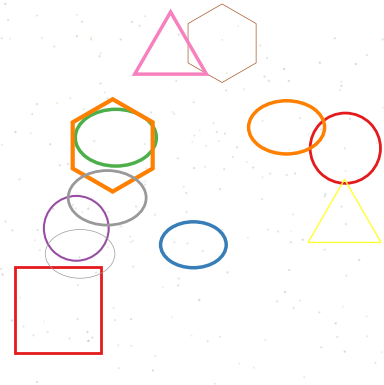[{"shape": "circle", "thickness": 2, "radius": 0.46, "center": [0.897, 0.615]}, {"shape": "square", "thickness": 2, "radius": 0.56, "center": [0.151, 0.195]}, {"shape": "oval", "thickness": 2.5, "radius": 0.43, "center": [0.502, 0.364]}, {"shape": "oval", "thickness": 2.5, "radius": 0.53, "center": [0.301, 0.642]}, {"shape": "circle", "thickness": 1.5, "radius": 0.42, "center": [0.198, 0.407]}, {"shape": "hexagon", "thickness": 3, "radius": 0.6, "center": [0.293, 0.622]}, {"shape": "oval", "thickness": 2.5, "radius": 0.49, "center": [0.744, 0.669]}, {"shape": "triangle", "thickness": 1, "radius": 0.55, "center": [0.895, 0.425]}, {"shape": "hexagon", "thickness": 0.5, "radius": 0.51, "center": [0.577, 0.888]}, {"shape": "triangle", "thickness": 2.5, "radius": 0.54, "center": [0.443, 0.861]}, {"shape": "oval", "thickness": 0.5, "radius": 0.45, "center": [0.208, 0.341]}, {"shape": "oval", "thickness": 2, "radius": 0.51, "center": [0.278, 0.486]}]